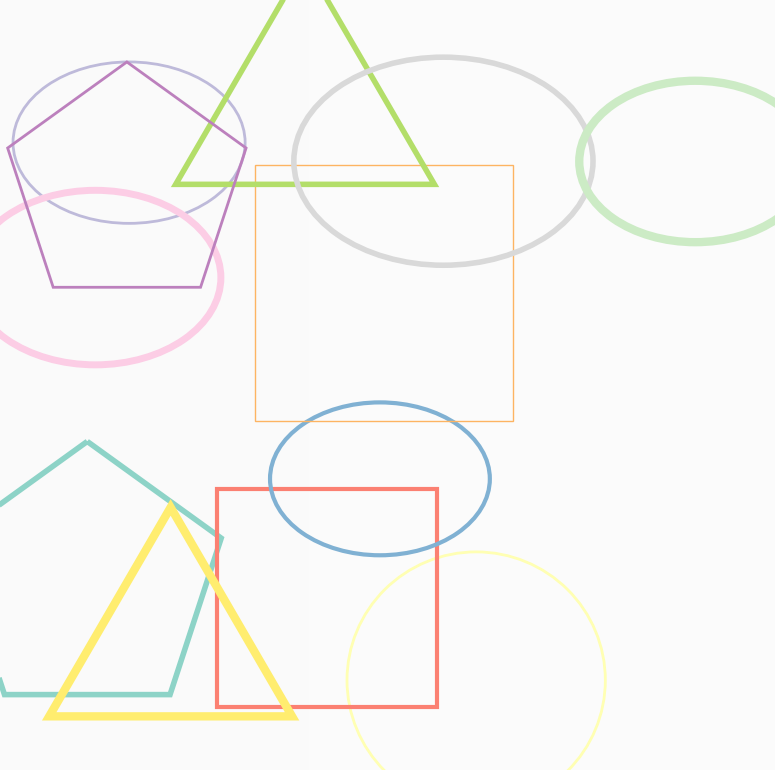[{"shape": "pentagon", "thickness": 2, "radius": 0.91, "center": [0.113, 0.245]}, {"shape": "circle", "thickness": 1, "radius": 0.83, "center": [0.614, 0.117]}, {"shape": "oval", "thickness": 1, "radius": 0.75, "center": [0.167, 0.815]}, {"shape": "square", "thickness": 1.5, "radius": 0.71, "center": [0.422, 0.223]}, {"shape": "oval", "thickness": 1.5, "radius": 0.71, "center": [0.49, 0.378]}, {"shape": "square", "thickness": 0.5, "radius": 0.83, "center": [0.496, 0.62]}, {"shape": "triangle", "thickness": 2, "radius": 0.96, "center": [0.394, 0.857]}, {"shape": "oval", "thickness": 2.5, "radius": 0.81, "center": [0.123, 0.64]}, {"shape": "oval", "thickness": 2, "radius": 0.97, "center": [0.572, 0.791]}, {"shape": "pentagon", "thickness": 1, "radius": 0.81, "center": [0.164, 0.758]}, {"shape": "oval", "thickness": 3, "radius": 0.75, "center": [0.897, 0.79]}, {"shape": "triangle", "thickness": 3, "radius": 0.9, "center": [0.22, 0.16]}]